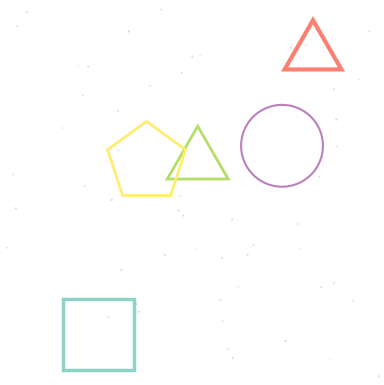[{"shape": "square", "thickness": 2.5, "radius": 0.46, "center": [0.255, 0.131]}, {"shape": "triangle", "thickness": 3, "radius": 0.43, "center": [0.813, 0.862]}, {"shape": "triangle", "thickness": 2, "radius": 0.46, "center": [0.514, 0.581]}, {"shape": "circle", "thickness": 1.5, "radius": 0.53, "center": [0.733, 0.621]}, {"shape": "pentagon", "thickness": 2, "radius": 0.53, "center": [0.381, 0.578]}]